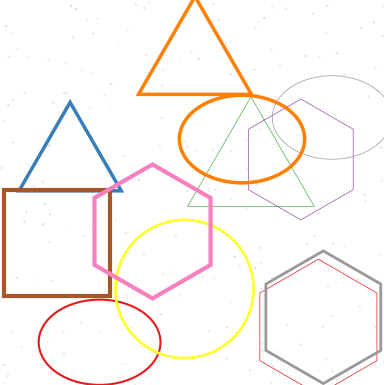[{"shape": "oval", "thickness": 1.5, "radius": 0.79, "center": [0.259, 0.111]}, {"shape": "hexagon", "thickness": 0.5, "radius": 0.88, "center": [0.827, 0.151]}, {"shape": "triangle", "thickness": 2.5, "radius": 0.77, "center": [0.182, 0.581]}, {"shape": "triangle", "thickness": 0.5, "radius": 0.95, "center": [0.652, 0.559]}, {"shape": "hexagon", "thickness": 0.5, "radius": 0.78, "center": [0.781, 0.586]}, {"shape": "triangle", "thickness": 2.5, "radius": 0.85, "center": [0.506, 0.84]}, {"shape": "oval", "thickness": 2.5, "radius": 0.81, "center": [0.629, 0.639]}, {"shape": "circle", "thickness": 2, "radius": 0.9, "center": [0.479, 0.249]}, {"shape": "square", "thickness": 3, "radius": 0.69, "center": [0.148, 0.369]}, {"shape": "hexagon", "thickness": 3, "radius": 0.87, "center": [0.396, 0.399]}, {"shape": "oval", "thickness": 0.5, "radius": 0.77, "center": [0.862, 0.695]}, {"shape": "hexagon", "thickness": 2, "radius": 0.86, "center": [0.84, 0.176]}]